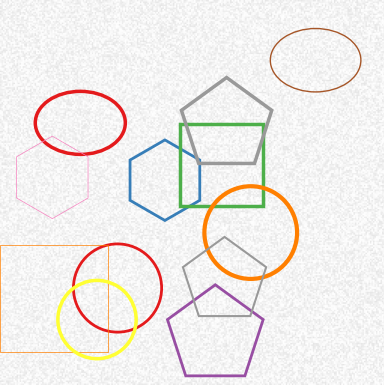[{"shape": "circle", "thickness": 2, "radius": 0.57, "center": [0.305, 0.252]}, {"shape": "oval", "thickness": 2.5, "radius": 0.58, "center": [0.209, 0.681]}, {"shape": "hexagon", "thickness": 2, "radius": 0.52, "center": [0.428, 0.532]}, {"shape": "square", "thickness": 2.5, "radius": 0.54, "center": [0.576, 0.571]}, {"shape": "pentagon", "thickness": 2, "radius": 0.65, "center": [0.559, 0.13]}, {"shape": "square", "thickness": 0.5, "radius": 0.7, "center": [0.14, 0.225]}, {"shape": "circle", "thickness": 3, "radius": 0.6, "center": [0.651, 0.396]}, {"shape": "circle", "thickness": 2.5, "radius": 0.51, "center": [0.252, 0.17]}, {"shape": "oval", "thickness": 1, "radius": 0.59, "center": [0.82, 0.844]}, {"shape": "hexagon", "thickness": 0.5, "radius": 0.54, "center": [0.136, 0.539]}, {"shape": "pentagon", "thickness": 2.5, "radius": 0.62, "center": [0.589, 0.675]}, {"shape": "pentagon", "thickness": 1.5, "radius": 0.57, "center": [0.583, 0.271]}]